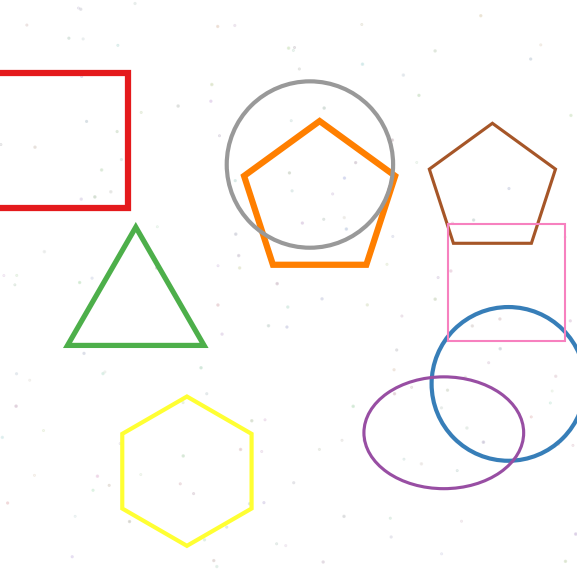[{"shape": "square", "thickness": 3, "radius": 0.59, "center": [0.105, 0.755]}, {"shape": "circle", "thickness": 2, "radius": 0.67, "center": [0.88, 0.334]}, {"shape": "triangle", "thickness": 2.5, "radius": 0.68, "center": [0.235, 0.469]}, {"shape": "oval", "thickness": 1.5, "radius": 0.69, "center": [0.768, 0.25]}, {"shape": "pentagon", "thickness": 3, "radius": 0.69, "center": [0.553, 0.652]}, {"shape": "hexagon", "thickness": 2, "radius": 0.65, "center": [0.324, 0.183]}, {"shape": "pentagon", "thickness": 1.5, "radius": 0.57, "center": [0.853, 0.671]}, {"shape": "square", "thickness": 1, "radius": 0.5, "center": [0.877, 0.51]}, {"shape": "circle", "thickness": 2, "radius": 0.72, "center": [0.537, 0.714]}]